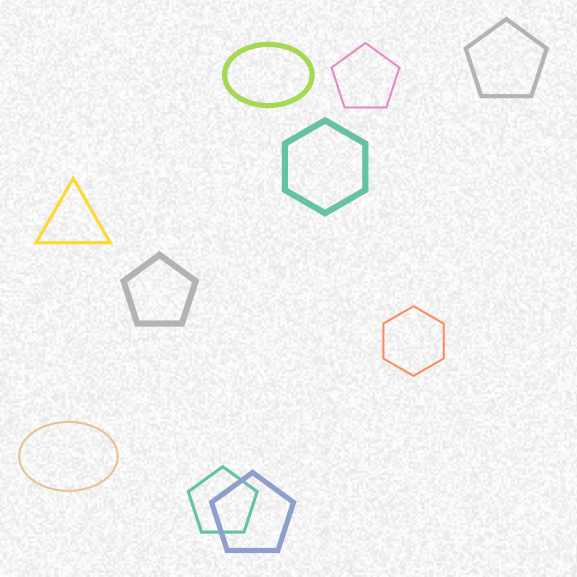[{"shape": "hexagon", "thickness": 3, "radius": 0.4, "center": [0.563, 0.71]}, {"shape": "pentagon", "thickness": 1.5, "radius": 0.31, "center": [0.386, 0.128]}, {"shape": "hexagon", "thickness": 1, "radius": 0.3, "center": [0.716, 0.409]}, {"shape": "pentagon", "thickness": 2.5, "radius": 0.37, "center": [0.437, 0.106]}, {"shape": "pentagon", "thickness": 1, "radius": 0.31, "center": [0.633, 0.863]}, {"shape": "oval", "thickness": 2.5, "radius": 0.38, "center": [0.465, 0.869]}, {"shape": "triangle", "thickness": 1.5, "radius": 0.37, "center": [0.127, 0.616]}, {"shape": "oval", "thickness": 1, "radius": 0.43, "center": [0.118, 0.209]}, {"shape": "pentagon", "thickness": 3, "radius": 0.33, "center": [0.276, 0.492]}, {"shape": "pentagon", "thickness": 2, "radius": 0.37, "center": [0.877, 0.892]}]